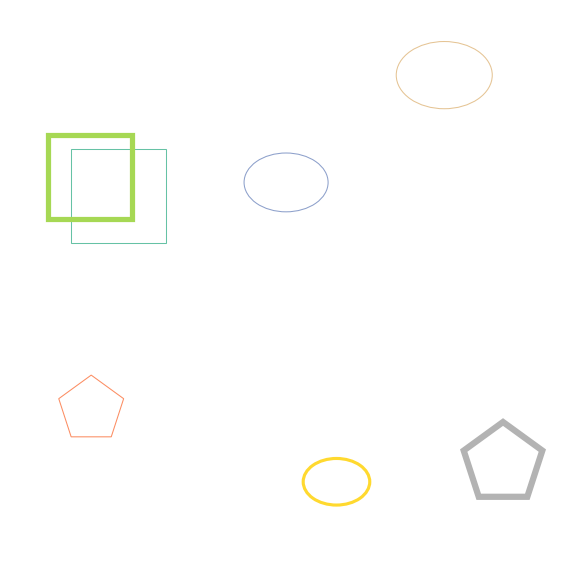[{"shape": "square", "thickness": 0.5, "radius": 0.41, "center": [0.205, 0.66]}, {"shape": "pentagon", "thickness": 0.5, "radius": 0.3, "center": [0.158, 0.291]}, {"shape": "oval", "thickness": 0.5, "radius": 0.36, "center": [0.495, 0.683]}, {"shape": "square", "thickness": 2.5, "radius": 0.36, "center": [0.156, 0.692]}, {"shape": "oval", "thickness": 1.5, "radius": 0.29, "center": [0.583, 0.165]}, {"shape": "oval", "thickness": 0.5, "radius": 0.42, "center": [0.769, 0.869]}, {"shape": "pentagon", "thickness": 3, "radius": 0.36, "center": [0.871, 0.197]}]